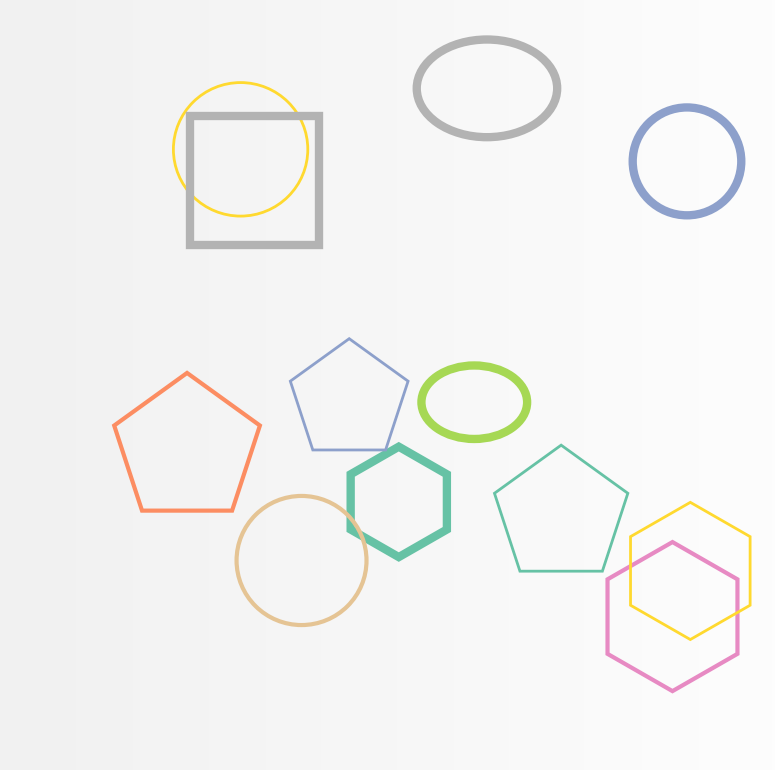[{"shape": "hexagon", "thickness": 3, "radius": 0.36, "center": [0.515, 0.348]}, {"shape": "pentagon", "thickness": 1, "radius": 0.45, "center": [0.724, 0.331]}, {"shape": "pentagon", "thickness": 1.5, "radius": 0.49, "center": [0.241, 0.417]}, {"shape": "pentagon", "thickness": 1, "radius": 0.4, "center": [0.451, 0.48]}, {"shape": "circle", "thickness": 3, "radius": 0.35, "center": [0.886, 0.79]}, {"shape": "hexagon", "thickness": 1.5, "radius": 0.48, "center": [0.868, 0.199]}, {"shape": "oval", "thickness": 3, "radius": 0.34, "center": [0.612, 0.478]}, {"shape": "hexagon", "thickness": 1, "radius": 0.45, "center": [0.891, 0.259]}, {"shape": "circle", "thickness": 1, "radius": 0.43, "center": [0.31, 0.806]}, {"shape": "circle", "thickness": 1.5, "radius": 0.42, "center": [0.389, 0.272]}, {"shape": "oval", "thickness": 3, "radius": 0.45, "center": [0.628, 0.885]}, {"shape": "square", "thickness": 3, "radius": 0.42, "center": [0.328, 0.766]}]